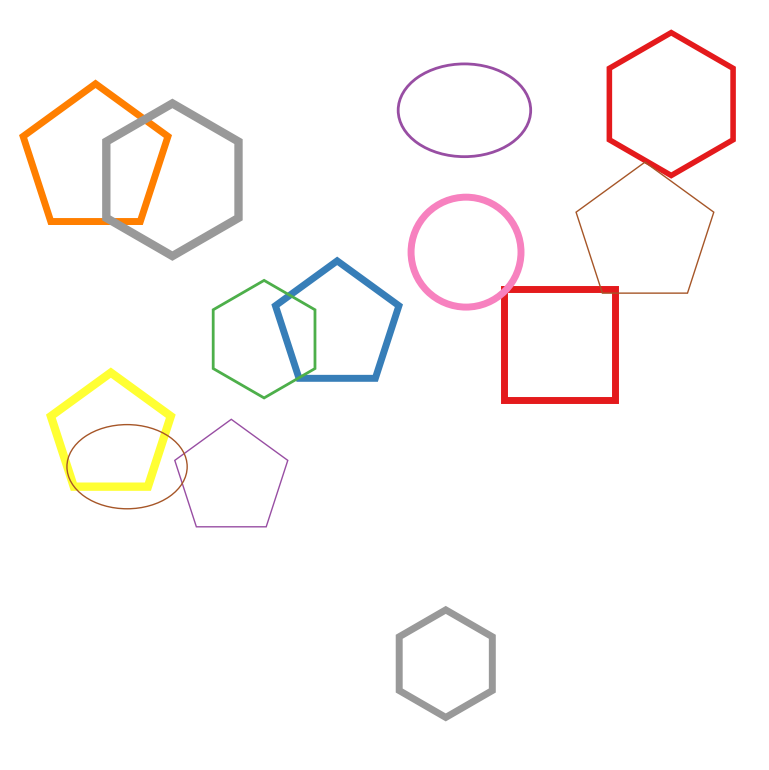[{"shape": "square", "thickness": 2.5, "radius": 0.36, "center": [0.727, 0.553]}, {"shape": "hexagon", "thickness": 2, "radius": 0.46, "center": [0.872, 0.865]}, {"shape": "pentagon", "thickness": 2.5, "radius": 0.42, "center": [0.438, 0.577]}, {"shape": "hexagon", "thickness": 1, "radius": 0.38, "center": [0.343, 0.56]}, {"shape": "oval", "thickness": 1, "radius": 0.43, "center": [0.603, 0.857]}, {"shape": "pentagon", "thickness": 0.5, "radius": 0.39, "center": [0.3, 0.378]}, {"shape": "pentagon", "thickness": 2.5, "radius": 0.49, "center": [0.124, 0.792]}, {"shape": "pentagon", "thickness": 3, "radius": 0.41, "center": [0.144, 0.434]}, {"shape": "oval", "thickness": 0.5, "radius": 0.39, "center": [0.165, 0.394]}, {"shape": "pentagon", "thickness": 0.5, "radius": 0.47, "center": [0.838, 0.695]}, {"shape": "circle", "thickness": 2.5, "radius": 0.36, "center": [0.605, 0.673]}, {"shape": "hexagon", "thickness": 3, "radius": 0.5, "center": [0.224, 0.767]}, {"shape": "hexagon", "thickness": 2.5, "radius": 0.35, "center": [0.579, 0.138]}]